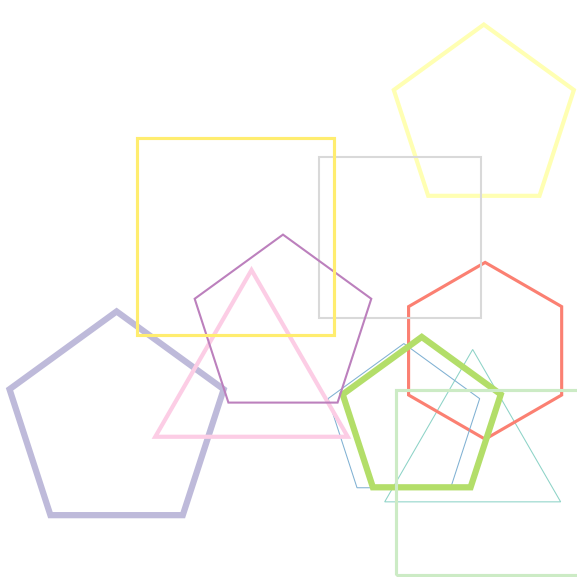[{"shape": "triangle", "thickness": 0.5, "radius": 0.88, "center": [0.818, 0.218]}, {"shape": "pentagon", "thickness": 2, "radius": 0.82, "center": [0.838, 0.793]}, {"shape": "pentagon", "thickness": 3, "radius": 0.97, "center": [0.202, 0.265]}, {"shape": "hexagon", "thickness": 1.5, "radius": 0.77, "center": [0.84, 0.392]}, {"shape": "pentagon", "thickness": 0.5, "radius": 0.69, "center": [0.699, 0.266]}, {"shape": "pentagon", "thickness": 3, "radius": 0.72, "center": [0.73, 0.272]}, {"shape": "triangle", "thickness": 2, "radius": 0.96, "center": [0.436, 0.339]}, {"shape": "square", "thickness": 1, "radius": 0.7, "center": [0.692, 0.588]}, {"shape": "pentagon", "thickness": 1, "radius": 0.8, "center": [0.49, 0.432]}, {"shape": "square", "thickness": 1.5, "radius": 0.8, "center": [0.846, 0.164]}, {"shape": "square", "thickness": 1.5, "radius": 0.85, "center": [0.407, 0.59]}]